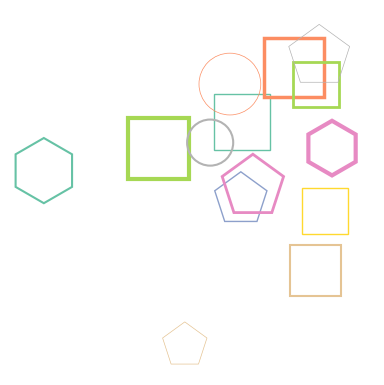[{"shape": "hexagon", "thickness": 1.5, "radius": 0.42, "center": [0.114, 0.557]}, {"shape": "square", "thickness": 1, "radius": 0.36, "center": [0.628, 0.682]}, {"shape": "circle", "thickness": 0.5, "radius": 0.4, "center": [0.597, 0.782]}, {"shape": "square", "thickness": 2.5, "radius": 0.39, "center": [0.764, 0.824]}, {"shape": "pentagon", "thickness": 1, "radius": 0.36, "center": [0.626, 0.482]}, {"shape": "hexagon", "thickness": 3, "radius": 0.35, "center": [0.862, 0.615]}, {"shape": "pentagon", "thickness": 2, "radius": 0.42, "center": [0.657, 0.516]}, {"shape": "square", "thickness": 2, "radius": 0.3, "center": [0.821, 0.78]}, {"shape": "square", "thickness": 3, "radius": 0.4, "center": [0.412, 0.613]}, {"shape": "square", "thickness": 1, "radius": 0.3, "center": [0.845, 0.452]}, {"shape": "square", "thickness": 1.5, "radius": 0.33, "center": [0.82, 0.297]}, {"shape": "pentagon", "thickness": 0.5, "radius": 0.3, "center": [0.48, 0.103]}, {"shape": "pentagon", "thickness": 0.5, "radius": 0.42, "center": [0.829, 0.854]}, {"shape": "circle", "thickness": 1.5, "radius": 0.3, "center": [0.546, 0.63]}]